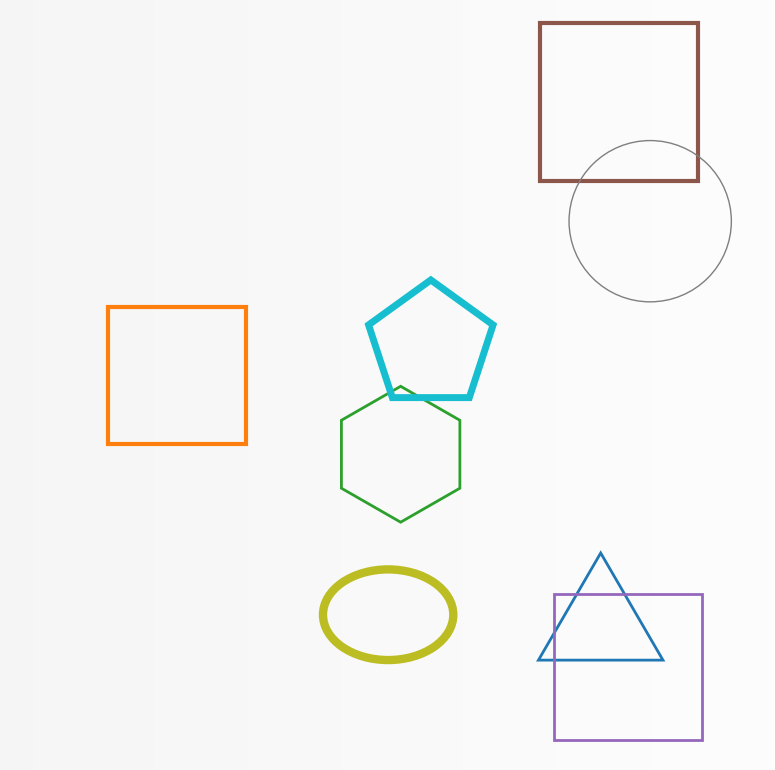[{"shape": "triangle", "thickness": 1, "radius": 0.46, "center": [0.775, 0.189]}, {"shape": "square", "thickness": 1.5, "radius": 0.44, "center": [0.228, 0.512]}, {"shape": "hexagon", "thickness": 1, "radius": 0.44, "center": [0.517, 0.41]}, {"shape": "square", "thickness": 1, "radius": 0.48, "center": [0.811, 0.134]}, {"shape": "square", "thickness": 1.5, "radius": 0.51, "center": [0.799, 0.868]}, {"shape": "circle", "thickness": 0.5, "radius": 0.52, "center": [0.839, 0.713]}, {"shape": "oval", "thickness": 3, "radius": 0.42, "center": [0.501, 0.202]}, {"shape": "pentagon", "thickness": 2.5, "radius": 0.42, "center": [0.556, 0.552]}]